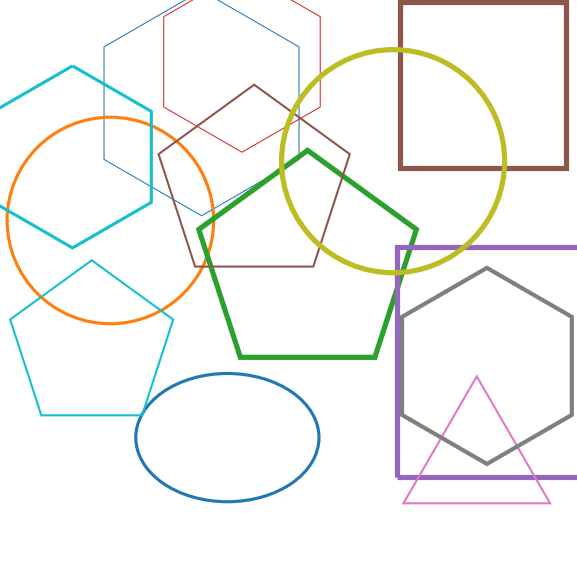[{"shape": "hexagon", "thickness": 0.5, "radius": 0.97, "center": [0.349, 0.82]}, {"shape": "oval", "thickness": 1.5, "radius": 0.79, "center": [0.394, 0.241]}, {"shape": "circle", "thickness": 1.5, "radius": 0.89, "center": [0.191, 0.617]}, {"shape": "pentagon", "thickness": 2.5, "radius": 0.99, "center": [0.533, 0.541]}, {"shape": "hexagon", "thickness": 0.5, "radius": 0.78, "center": [0.419, 0.892]}, {"shape": "square", "thickness": 2.5, "radius": 0.99, "center": [0.887, 0.373]}, {"shape": "pentagon", "thickness": 1, "radius": 0.87, "center": [0.44, 0.678]}, {"shape": "square", "thickness": 2.5, "radius": 0.72, "center": [0.836, 0.852]}, {"shape": "triangle", "thickness": 1, "radius": 0.73, "center": [0.826, 0.201]}, {"shape": "hexagon", "thickness": 2, "radius": 0.85, "center": [0.843, 0.366]}, {"shape": "circle", "thickness": 2.5, "radius": 0.97, "center": [0.681, 0.72]}, {"shape": "pentagon", "thickness": 1, "radius": 0.74, "center": [0.159, 0.4]}, {"shape": "hexagon", "thickness": 1.5, "radius": 0.79, "center": [0.126, 0.727]}]